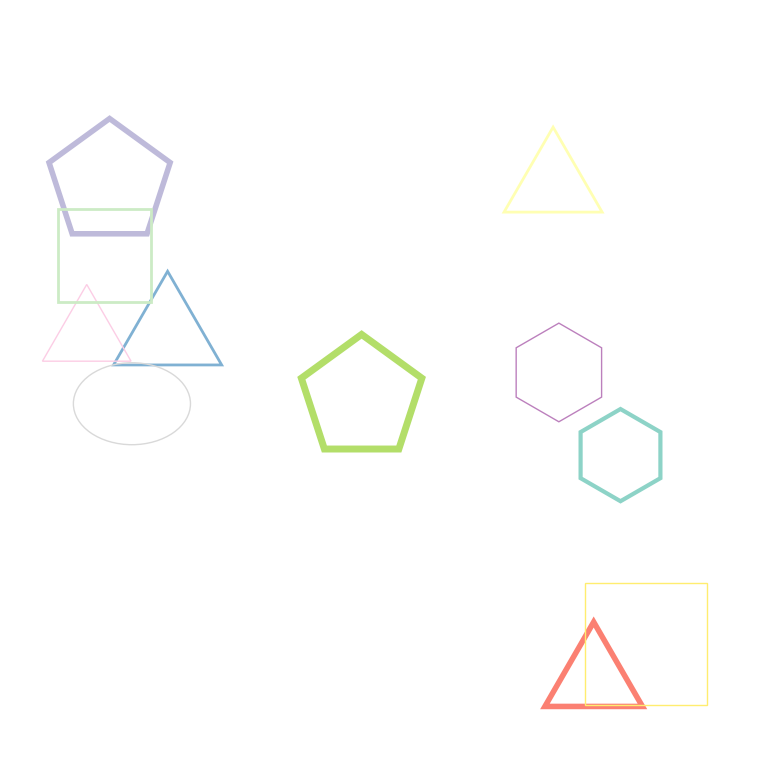[{"shape": "hexagon", "thickness": 1.5, "radius": 0.3, "center": [0.806, 0.409]}, {"shape": "triangle", "thickness": 1, "radius": 0.37, "center": [0.718, 0.761]}, {"shape": "pentagon", "thickness": 2, "radius": 0.41, "center": [0.142, 0.763]}, {"shape": "triangle", "thickness": 2, "radius": 0.37, "center": [0.771, 0.119]}, {"shape": "triangle", "thickness": 1, "radius": 0.41, "center": [0.218, 0.567]}, {"shape": "pentagon", "thickness": 2.5, "radius": 0.41, "center": [0.47, 0.483]}, {"shape": "triangle", "thickness": 0.5, "radius": 0.33, "center": [0.113, 0.564]}, {"shape": "oval", "thickness": 0.5, "radius": 0.38, "center": [0.171, 0.476]}, {"shape": "hexagon", "thickness": 0.5, "radius": 0.32, "center": [0.726, 0.516]}, {"shape": "square", "thickness": 1, "radius": 0.3, "center": [0.136, 0.668]}, {"shape": "square", "thickness": 0.5, "radius": 0.4, "center": [0.839, 0.164]}]